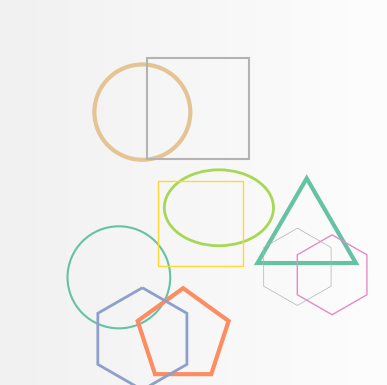[{"shape": "triangle", "thickness": 3, "radius": 0.73, "center": [0.791, 0.39]}, {"shape": "circle", "thickness": 1.5, "radius": 0.66, "center": [0.307, 0.28]}, {"shape": "pentagon", "thickness": 3, "radius": 0.62, "center": [0.473, 0.128]}, {"shape": "hexagon", "thickness": 2, "radius": 0.66, "center": [0.367, 0.12]}, {"shape": "hexagon", "thickness": 1, "radius": 0.52, "center": [0.857, 0.286]}, {"shape": "oval", "thickness": 2, "radius": 0.7, "center": [0.565, 0.46]}, {"shape": "square", "thickness": 1, "radius": 0.55, "center": [0.517, 0.419]}, {"shape": "circle", "thickness": 3, "radius": 0.62, "center": [0.367, 0.709]}, {"shape": "square", "thickness": 1.5, "radius": 0.66, "center": [0.511, 0.718]}, {"shape": "hexagon", "thickness": 0.5, "radius": 0.5, "center": [0.767, 0.307]}]